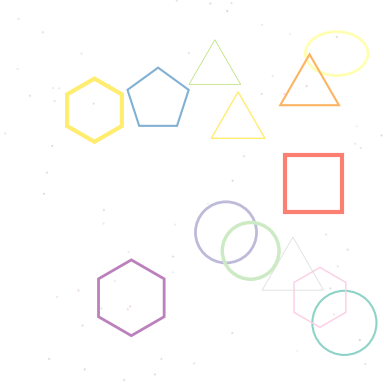[{"shape": "circle", "thickness": 1.5, "radius": 0.42, "center": [0.895, 0.161]}, {"shape": "oval", "thickness": 2, "radius": 0.41, "center": [0.874, 0.861]}, {"shape": "circle", "thickness": 2, "radius": 0.4, "center": [0.587, 0.396]}, {"shape": "square", "thickness": 3, "radius": 0.37, "center": [0.815, 0.524]}, {"shape": "pentagon", "thickness": 1.5, "radius": 0.42, "center": [0.411, 0.741]}, {"shape": "triangle", "thickness": 1.5, "radius": 0.44, "center": [0.804, 0.771]}, {"shape": "triangle", "thickness": 0.5, "radius": 0.39, "center": [0.558, 0.819]}, {"shape": "hexagon", "thickness": 1, "radius": 0.39, "center": [0.831, 0.228]}, {"shape": "triangle", "thickness": 0.5, "radius": 0.46, "center": [0.761, 0.292]}, {"shape": "hexagon", "thickness": 2, "radius": 0.49, "center": [0.341, 0.227]}, {"shape": "circle", "thickness": 2.5, "radius": 0.37, "center": [0.651, 0.348]}, {"shape": "hexagon", "thickness": 3, "radius": 0.41, "center": [0.245, 0.714]}, {"shape": "triangle", "thickness": 1, "radius": 0.4, "center": [0.618, 0.681]}]